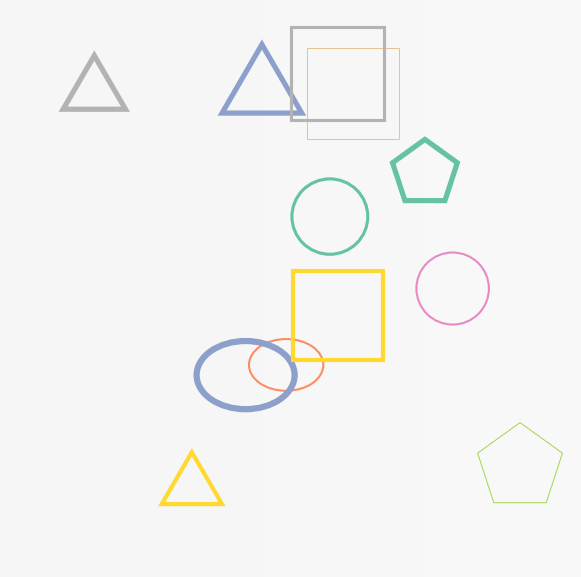[{"shape": "circle", "thickness": 1.5, "radius": 0.33, "center": [0.567, 0.624]}, {"shape": "pentagon", "thickness": 2.5, "radius": 0.29, "center": [0.731, 0.699]}, {"shape": "oval", "thickness": 1, "radius": 0.32, "center": [0.492, 0.367]}, {"shape": "triangle", "thickness": 2.5, "radius": 0.4, "center": [0.451, 0.843]}, {"shape": "oval", "thickness": 3, "radius": 0.42, "center": [0.423, 0.35]}, {"shape": "circle", "thickness": 1, "radius": 0.31, "center": [0.779, 0.499]}, {"shape": "pentagon", "thickness": 0.5, "radius": 0.38, "center": [0.895, 0.191]}, {"shape": "triangle", "thickness": 2, "radius": 0.3, "center": [0.33, 0.156]}, {"shape": "square", "thickness": 2, "radius": 0.38, "center": [0.582, 0.452]}, {"shape": "square", "thickness": 0.5, "radius": 0.39, "center": [0.607, 0.838]}, {"shape": "triangle", "thickness": 2.5, "radius": 0.31, "center": [0.162, 0.841]}, {"shape": "square", "thickness": 1.5, "radius": 0.4, "center": [0.581, 0.872]}]